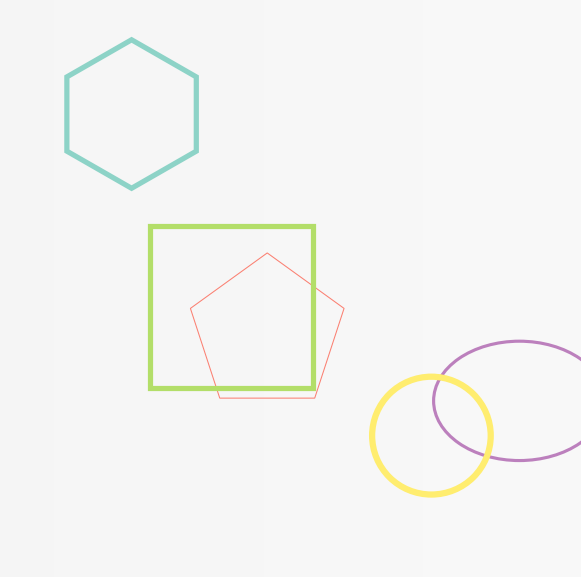[{"shape": "hexagon", "thickness": 2.5, "radius": 0.64, "center": [0.226, 0.802]}, {"shape": "pentagon", "thickness": 0.5, "radius": 0.69, "center": [0.46, 0.422]}, {"shape": "square", "thickness": 2.5, "radius": 0.7, "center": [0.398, 0.468]}, {"shape": "oval", "thickness": 1.5, "radius": 0.74, "center": [0.894, 0.305]}, {"shape": "circle", "thickness": 3, "radius": 0.51, "center": [0.742, 0.245]}]